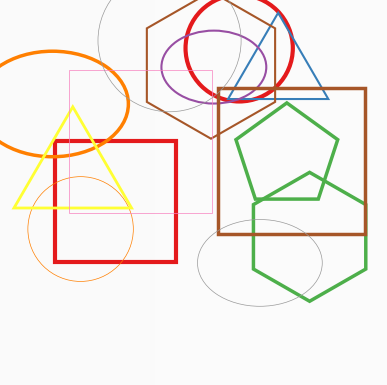[{"shape": "square", "thickness": 3, "radius": 0.78, "center": [0.298, 0.477]}, {"shape": "circle", "thickness": 3, "radius": 0.69, "center": [0.617, 0.875]}, {"shape": "triangle", "thickness": 1.5, "radius": 0.75, "center": [0.718, 0.817]}, {"shape": "pentagon", "thickness": 2.5, "radius": 0.69, "center": [0.74, 0.595]}, {"shape": "hexagon", "thickness": 2.5, "radius": 0.84, "center": [0.799, 0.385]}, {"shape": "oval", "thickness": 1.5, "radius": 0.68, "center": [0.552, 0.826]}, {"shape": "circle", "thickness": 0.5, "radius": 0.68, "center": [0.208, 0.405]}, {"shape": "oval", "thickness": 2.5, "radius": 0.98, "center": [0.136, 0.73]}, {"shape": "triangle", "thickness": 2, "radius": 0.88, "center": [0.188, 0.547]}, {"shape": "square", "thickness": 2.5, "radius": 0.95, "center": [0.753, 0.581]}, {"shape": "hexagon", "thickness": 1.5, "radius": 0.96, "center": [0.544, 0.831]}, {"shape": "square", "thickness": 0.5, "radius": 0.92, "center": [0.362, 0.633]}, {"shape": "oval", "thickness": 0.5, "radius": 0.8, "center": [0.671, 0.317]}, {"shape": "circle", "thickness": 0.5, "radius": 0.92, "center": [0.438, 0.894]}]